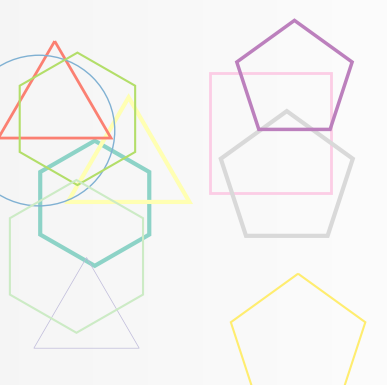[{"shape": "hexagon", "thickness": 3, "radius": 0.81, "center": [0.244, 0.472]}, {"shape": "triangle", "thickness": 3, "radius": 0.91, "center": [0.332, 0.566]}, {"shape": "triangle", "thickness": 0.5, "radius": 0.79, "center": [0.223, 0.174]}, {"shape": "triangle", "thickness": 2, "radius": 0.84, "center": [0.141, 0.725]}, {"shape": "circle", "thickness": 1, "radius": 0.98, "center": [0.1, 0.661]}, {"shape": "hexagon", "thickness": 1.5, "radius": 0.86, "center": [0.2, 0.691]}, {"shape": "square", "thickness": 2, "radius": 0.78, "center": [0.698, 0.654]}, {"shape": "pentagon", "thickness": 3, "radius": 0.9, "center": [0.74, 0.532]}, {"shape": "pentagon", "thickness": 2.5, "radius": 0.78, "center": [0.76, 0.79]}, {"shape": "hexagon", "thickness": 1.5, "radius": 0.99, "center": [0.197, 0.334]}, {"shape": "pentagon", "thickness": 1.5, "radius": 0.91, "center": [0.769, 0.107]}]